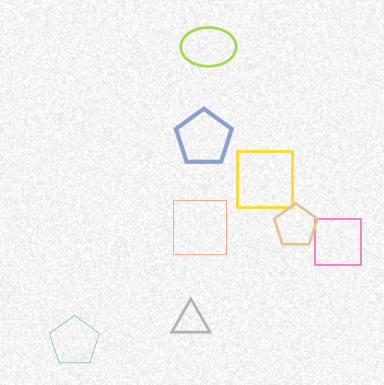[{"shape": "pentagon", "thickness": 0.5, "radius": 0.34, "center": [0.193, 0.113]}, {"shape": "square", "thickness": 0.5, "radius": 0.35, "center": [0.519, 0.41]}, {"shape": "pentagon", "thickness": 3, "radius": 0.38, "center": [0.529, 0.641]}, {"shape": "square", "thickness": 1.5, "radius": 0.3, "center": [0.878, 0.372]}, {"shape": "oval", "thickness": 2, "radius": 0.36, "center": [0.542, 0.878]}, {"shape": "square", "thickness": 2, "radius": 0.36, "center": [0.687, 0.535]}, {"shape": "pentagon", "thickness": 2, "radius": 0.29, "center": [0.768, 0.413]}, {"shape": "triangle", "thickness": 2, "radius": 0.29, "center": [0.496, 0.166]}]